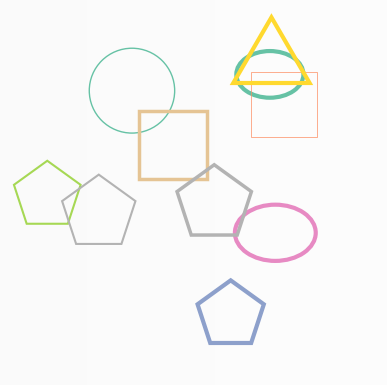[{"shape": "oval", "thickness": 3, "radius": 0.43, "center": [0.696, 0.807]}, {"shape": "circle", "thickness": 1, "radius": 0.55, "center": [0.341, 0.765]}, {"shape": "square", "thickness": 0.5, "radius": 0.42, "center": [0.733, 0.729]}, {"shape": "pentagon", "thickness": 3, "radius": 0.45, "center": [0.595, 0.182]}, {"shape": "oval", "thickness": 3, "radius": 0.52, "center": [0.71, 0.395]}, {"shape": "pentagon", "thickness": 1.5, "radius": 0.45, "center": [0.122, 0.492]}, {"shape": "triangle", "thickness": 3, "radius": 0.57, "center": [0.7, 0.841]}, {"shape": "square", "thickness": 2.5, "radius": 0.44, "center": [0.446, 0.623]}, {"shape": "pentagon", "thickness": 2.5, "radius": 0.5, "center": [0.553, 0.471]}, {"shape": "pentagon", "thickness": 1.5, "radius": 0.5, "center": [0.255, 0.447]}]